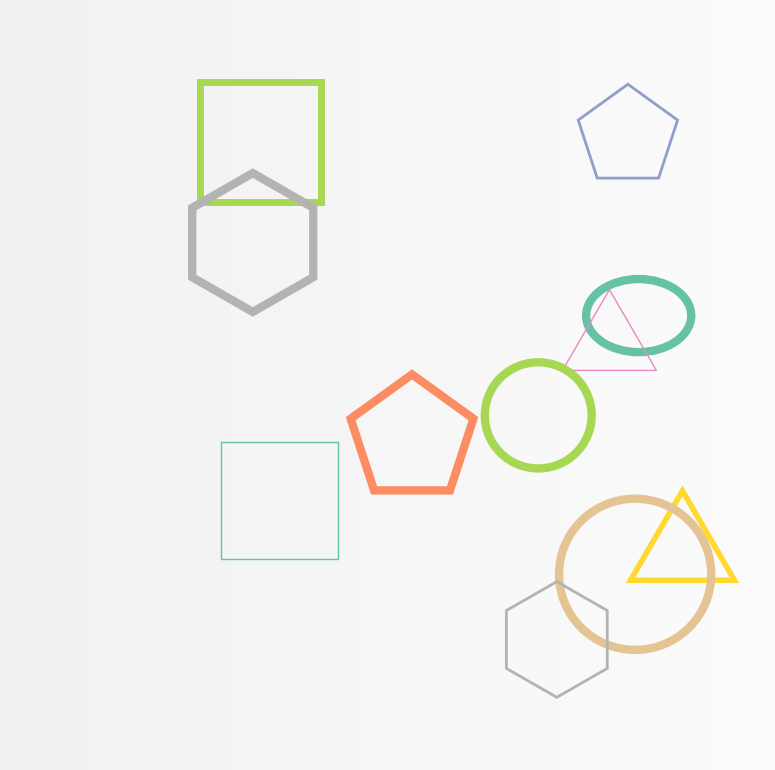[{"shape": "oval", "thickness": 3, "radius": 0.34, "center": [0.824, 0.59]}, {"shape": "square", "thickness": 0.5, "radius": 0.38, "center": [0.361, 0.35]}, {"shape": "pentagon", "thickness": 3, "radius": 0.42, "center": [0.532, 0.43]}, {"shape": "pentagon", "thickness": 1, "radius": 0.34, "center": [0.81, 0.823]}, {"shape": "triangle", "thickness": 0.5, "radius": 0.35, "center": [0.786, 0.554]}, {"shape": "circle", "thickness": 3, "radius": 0.34, "center": [0.694, 0.461]}, {"shape": "square", "thickness": 2.5, "radius": 0.39, "center": [0.336, 0.815]}, {"shape": "triangle", "thickness": 2, "radius": 0.39, "center": [0.881, 0.285]}, {"shape": "circle", "thickness": 3, "radius": 0.49, "center": [0.82, 0.254]}, {"shape": "hexagon", "thickness": 3, "radius": 0.45, "center": [0.326, 0.685]}, {"shape": "hexagon", "thickness": 1, "radius": 0.38, "center": [0.718, 0.17]}]